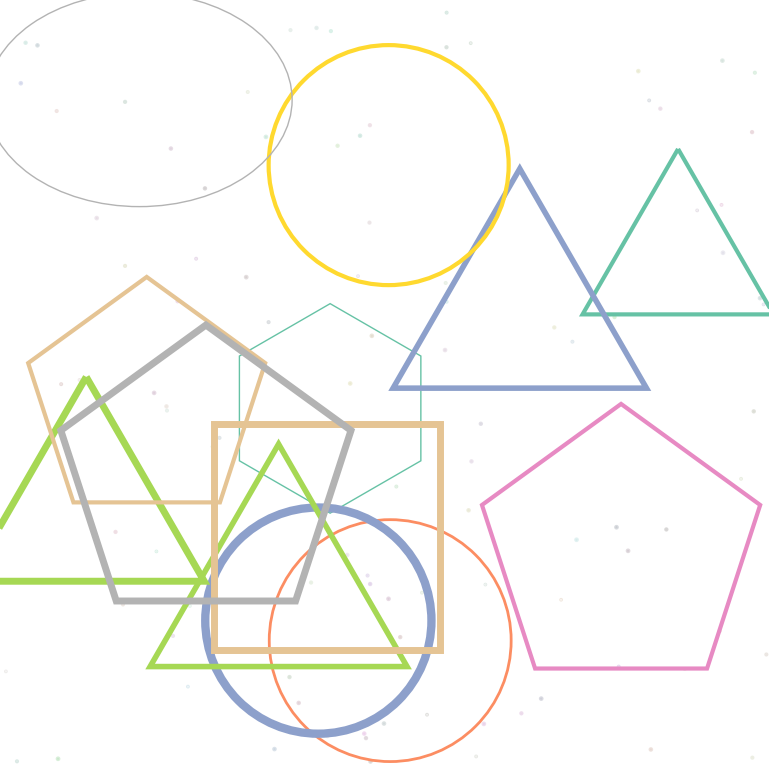[{"shape": "hexagon", "thickness": 0.5, "radius": 0.68, "center": [0.429, 0.47]}, {"shape": "triangle", "thickness": 1.5, "radius": 0.72, "center": [0.881, 0.663]}, {"shape": "circle", "thickness": 1, "radius": 0.79, "center": [0.507, 0.168]}, {"shape": "triangle", "thickness": 2, "radius": 0.95, "center": [0.675, 0.591]}, {"shape": "circle", "thickness": 3, "radius": 0.73, "center": [0.413, 0.194]}, {"shape": "pentagon", "thickness": 1.5, "radius": 0.95, "center": [0.807, 0.285]}, {"shape": "triangle", "thickness": 2, "radius": 0.96, "center": [0.362, 0.231]}, {"shape": "triangle", "thickness": 2.5, "radius": 0.88, "center": [0.112, 0.334]}, {"shape": "circle", "thickness": 1.5, "radius": 0.78, "center": [0.505, 0.786]}, {"shape": "square", "thickness": 2.5, "radius": 0.73, "center": [0.425, 0.303]}, {"shape": "pentagon", "thickness": 1.5, "radius": 0.81, "center": [0.191, 0.478]}, {"shape": "pentagon", "thickness": 2.5, "radius": 0.99, "center": [0.267, 0.38]}, {"shape": "oval", "thickness": 0.5, "radius": 0.99, "center": [0.181, 0.871]}]